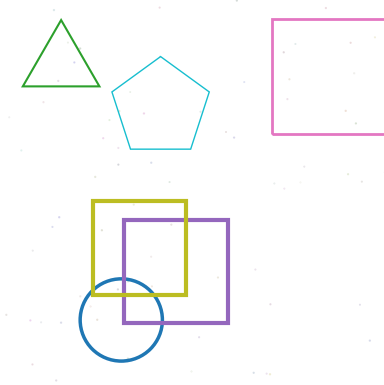[{"shape": "circle", "thickness": 2.5, "radius": 0.53, "center": [0.315, 0.169]}, {"shape": "triangle", "thickness": 1.5, "radius": 0.57, "center": [0.159, 0.833]}, {"shape": "square", "thickness": 3, "radius": 0.67, "center": [0.458, 0.295]}, {"shape": "square", "thickness": 2, "radius": 0.75, "center": [0.856, 0.801]}, {"shape": "square", "thickness": 3, "radius": 0.61, "center": [0.362, 0.356]}, {"shape": "pentagon", "thickness": 1, "radius": 0.66, "center": [0.417, 0.72]}]